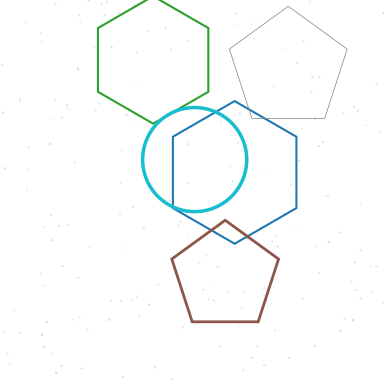[{"shape": "hexagon", "thickness": 1.5, "radius": 0.93, "center": [0.609, 0.552]}, {"shape": "hexagon", "thickness": 1.5, "radius": 0.83, "center": [0.398, 0.844]}, {"shape": "pentagon", "thickness": 2, "radius": 0.73, "center": [0.585, 0.282]}, {"shape": "pentagon", "thickness": 0.5, "radius": 0.8, "center": [0.749, 0.823]}, {"shape": "circle", "thickness": 2.5, "radius": 0.68, "center": [0.506, 0.585]}]